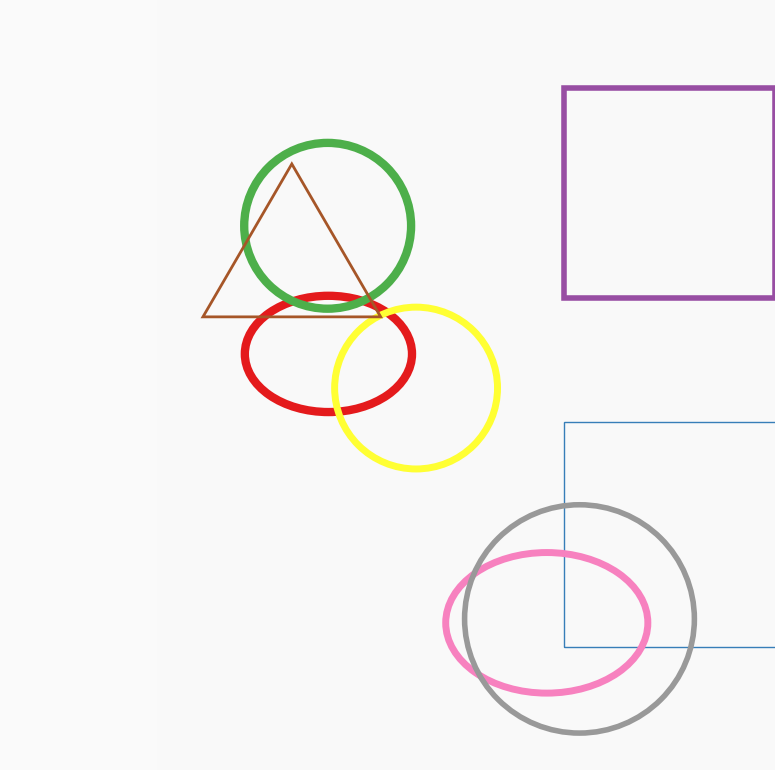[{"shape": "oval", "thickness": 3, "radius": 0.54, "center": [0.424, 0.54]}, {"shape": "square", "thickness": 0.5, "radius": 0.73, "center": [0.874, 0.306]}, {"shape": "circle", "thickness": 3, "radius": 0.54, "center": [0.423, 0.707]}, {"shape": "square", "thickness": 2, "radius": 0.68, "center": [0.864, 0.75]}, {"shape": "circle", "thickness": 2.5, "radius": 0.53, "center": [0.537, 0.496]}, {"shape": "triangle", "thickness": 1, "radius": 0.66, "center": [0.377, 0.655]}, {"shape": "oval", "thickness": 2.5, "radius": 0.65, "center": [0.706, 0.191]}, {"shape": "circle", "thickness": 2, "radius": 0.74, "center": [0.748, 0.196]}]